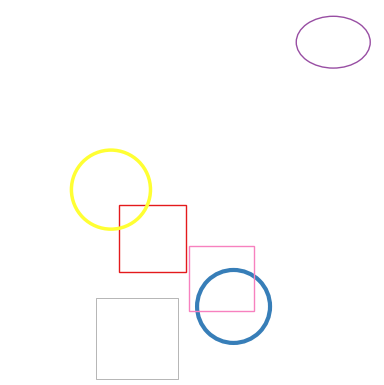[{"shape": "square", "thickness": 1, "radius": 0.43, "center": [0.396, 0.38]}, {"shape": "circle", "thickness": 3, "radius": 0.47, "center": [0.607, 0.204]}, {"shape": "oval", "thickness": 1, "radius": 0.48, "center": [0.866, 0.89]}, {"shape": "circle", "thickness": 2.5, "radius": 0.51, "center": [0.288, 0.507]}, {"shape": "square", "thickness": 1, "radius": 0.42, "center": [0.576, 0.276]}, {"shape": "square", "thickness": 0.5, "radius": 0.53, "center": [0.356, 0.121]}]